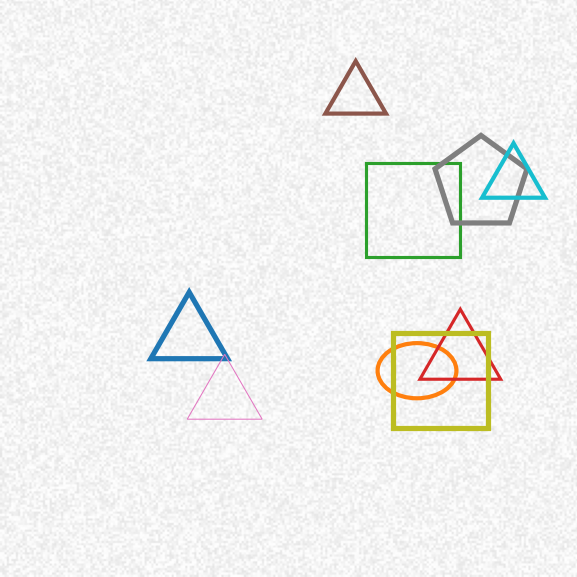[{"shape": "triangle", "thickness": 2.5, "radius": 0.38, "center": [0.328, 0.416]}, {"shape": "oval", "thickness": 2, "radius": 0.34, "center": [0.722, 0.357]}, {"shape": "square", "thickness": 1.5, "radius": 0.41, "center": [0.715, 0.636]}, {"shape": "triangle", "thickness": 1.5, "radius": 0.4, "center": [0.797, 0.383]}, {"shape": "triangle", "thickness": 2, "radius": 0.3, "center": [0.616, 0.833]}, {"shape": "triangle", "thickness": 0.5, "radius": 0.37, "center": [0.389, 0.311]}, {"shape": "pentagon", "thickness": 2.5, "radius": 0.42, "center": [0.833, 0.681]}, {"shape": "square", "thickness": 2.5, "radius": 0.41, "center": [0.763, 0.341]}, {"shape": "triangle", "thickness": 2, "radius": 0.31, "center": [0.889, 0.688]}]